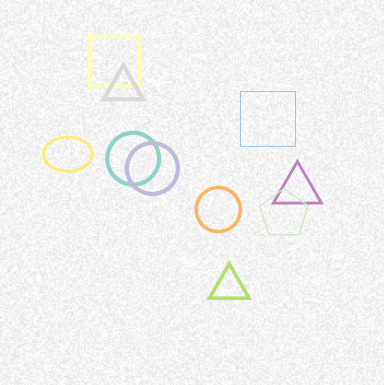[{"shape": "circle", "thickness": 3, "radius": 0.34, "center": [0.346, 0.588]}, {"shape": "square", "thickness": 2.5, "radius": 0.32, "center": [0.297, 0.842]}, {"shape": "circle", "thickness": 3, "radius": 0.33, "center": [0.396, 0.562]}, {"shape": "square", "thickness": 0.5, "radius": 0.36, "center": [0.695, 0.692]}, {"shape": "circle", "thickness": 2.5, "radius": 0.29, "center": [0.567, 0.456]}, {"shape": "triangle", "thickness": 2.5, "radius": 0.3, "center": [0.595, 0.255]}, {"shape": "triangle", "thickness": 3, "radius": 0.29, "center": [0.32, 0.772]}, {"shape": "triangle", "thickness": 2, "radius": 0.36, "center": [0.772, 0.508]}, {"shape": "pentagon", "thickness": 1, "radius": 0.33, "center": [0.738, 0.444]}, {"shape": "oval", "thickness": 2, "radius": 0.32, "center": [0.176, 0.6]}]